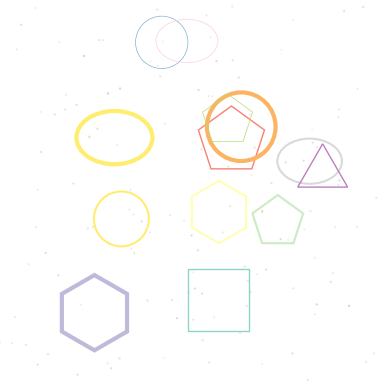[{"shape": "square", "thickness": 1, "radius": 0.4, "center": [0.568, 0.221]}, {"shape": "hexagon", "thickness": 1.5, "radius": 0.41, "center": [0.569, 0.449]}, {"shape": "hexagon", "thickness": 3, "radius": 0.49, "center": [0.245, 0.188]}, {"shape": "pentagon", "thickness": 1, "radius": 0.45, "center": [0.601, 0.634]}, {"shape": "circle", "thickness": 0.5, "radius": 0.34, "center": [0.42, 0.89]}, {"shape": "circle", "thickness": 3, "radius": 0.45, "center": [0.627, 0.671]}, {"shape": "pentagon", "thickness": 0.5, "radius": 0.34, "center": [0.591, 0.688]}, {"shape": "oval", "thickness": 0.5, "radius": 0.4, "center": [0.486, 0.894]}, {"shape": "oval", "thickness": 1.5, "radius": 0.42, "center": [0.804, 0.581]}, {"shape": "triangle", "thickness": 1, "radius": 0.37, "center": [0.838, 0.551]}, {"shape": "pentagon", "thickness": 1.5, "radius": 0.35, "center": [0.721, 0.424]}, {"shape": "oval", "thickness": 3, "radius": 0.49, "center": [0.297, 0.643]}, {"shape": "circle", "thickness": 1.5, "radius": 0.36, "center": [0.315, 0.431]}]